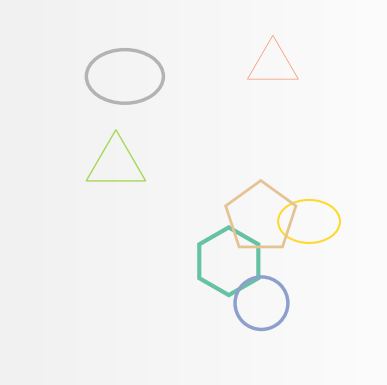[{"shape": "hexagon", "thickness": 3, "radius": 0.44, "center": [0.59, 0.321]}, {"shape": "triangle", "thickness": 0.5, "radius": 0.38, "center": [0.704, 0.832]}, {"shape": "circle", "thickness": 2.5, "radius": 0.34, "center": [0.675, 0.213]}, {"shape": "triangle", "thickness": 1, "radius": 0.44, "center": [0.299, 0.574]}, {"shape": "oval", "thickness": 1.5, "radius": 0.4, "center": [0.798, 0.425]}, {"shape": "pentagon", "thickness": 2, "radius": 0.48, "center": [0.673, 0.436]}, {"shape": "oval", "thickness": 2.5, "radius": 0.5, "center": [0.322, 0.801]}]